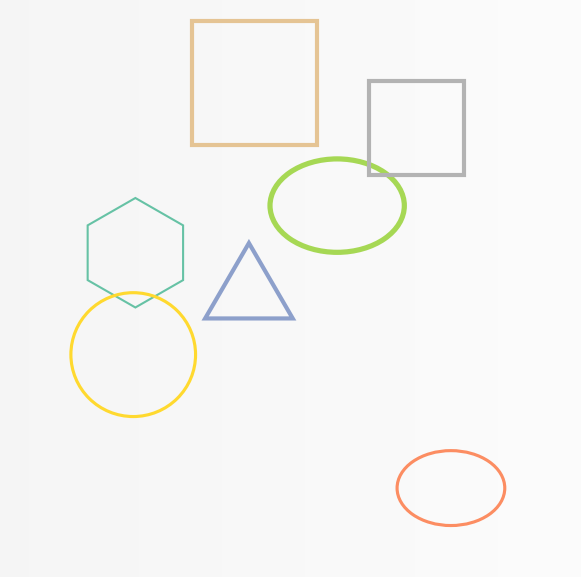[{"shape": "hexagon", "thickness": 1, "radius": 0.47, "center": [0.233, 0.561]}, {"shape": "oval", "thickness": 1.5, "radius": 0.46, "center": [0.776, 0.154]}, {"shape": "triangle", "thickness": 2, "radius": 0.44, "center": [0.428, 0.491]}, {"shape": "oval", "thickness": 2.5, "radius": 0.58, "center": [0.58, 0.643]}, {"shape": "circle", "thickness": 1.5, "radius": 0.54, "center": [0.229, 0.385]}, {"shape": "square", "thickness": 2, "radius": 0.53, "center": [0.438, 0.855]}, {"shape": "square", "thickness": 2, "radius": 0.41, "center": [0.717, 0.778]}]